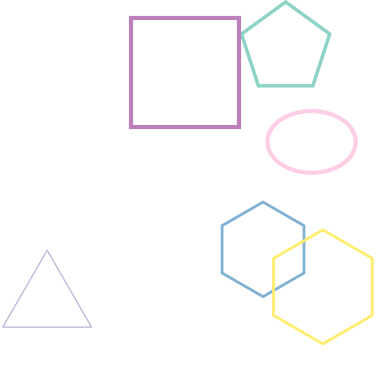[{"shape": "pentagon", "thickness": 2.5, "radius": 0.6, "center": [0.742, 0.875]}, {"shape": "triangle", "thickness": 1, "radius": 0.67, "center": [0.123, 0.217]}, {"shape": "hexagon", "thickness": 2, "radius": 0.61, "center": [0.683, 0.352]}, {"shape": "oval", "thickness": 3, "radius": 0.57, "center": [0.809, 0.631]}, {"shape": "square", "thickness": 3, "radius": 0.71, "center": [0.481, 0.812]}, {"shape": "hexagon", "thickness": 2, "radius": 0.74, "center": [0.839, 0.255]}]